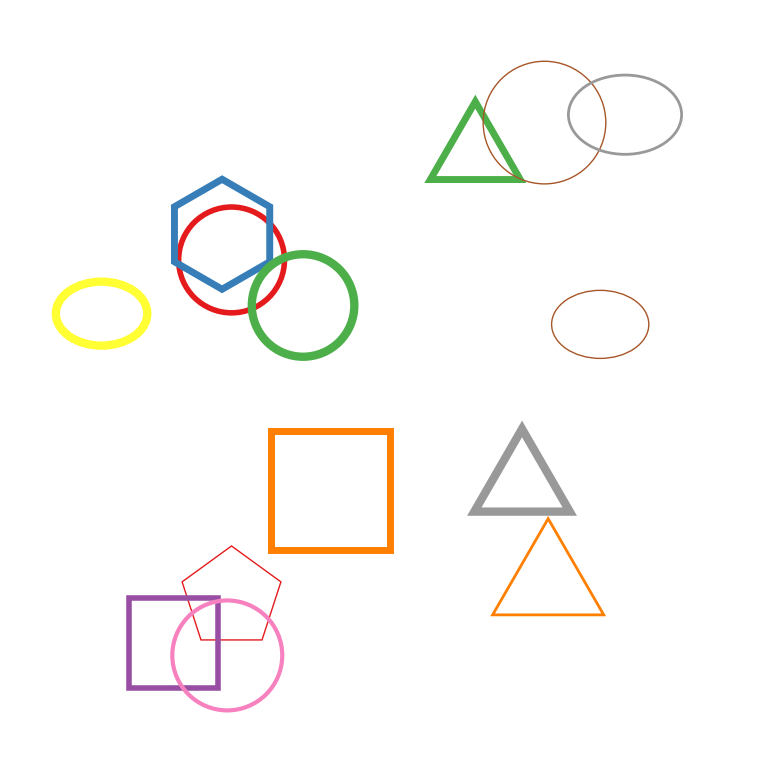[{"shape": "circle", "thickness": 2, "radius": 0.34, "center": [0.301, 0.662]}, {"shape": "pentagon", "thickness": 0.5, "radius": 0.34, "center": [0.301, 0.223]}, {"shape": "hexagon", "thickness": 2.5, "radius": 0.36, "center": [0.288, 0.696]}, {"shape": "circle", "thickness": 3, "radius": 0.33, "center": [0.394, 0.603]}, {"shape": "triangle", "thickness": 2.5, "radius": 0.34, "center": [0.617, 0.801]}, {"shape": "square", "thickness": 2, "radius": 0.29, "center": [0.225, 0.165]}, {"shape": "square", "thickness": 2.5, "radius": 0.39, "center": [0.429, 0.363]}, {"shape": "triangle", "thickness": 1, "radius": 0.42, "center": [0.712, 0.243]}, {"shape": "oval", "thickness": 3, "radius": 0.3, "center": [0.132, 0.593]}, {"shape": "oval", "thickness": 0.5, "radius": 0.32, "center": [0.779, 0.579]}, {"shape": "circle", "thickness": 0.5, "radius": 0.4, "center": [0.707, 0.841]}, {"shape": "circle", "thickness": 1.5, "radius": 0.36, "center": [0.295, 0.149]}, {"shape": "triangle", "thickness": 3, "radius": 0.36, "center": [0.678, 0.371]}, {"shape": "oval", "thickness": 1, "radius": 0.37, "center": [0.812, 0.851]}]